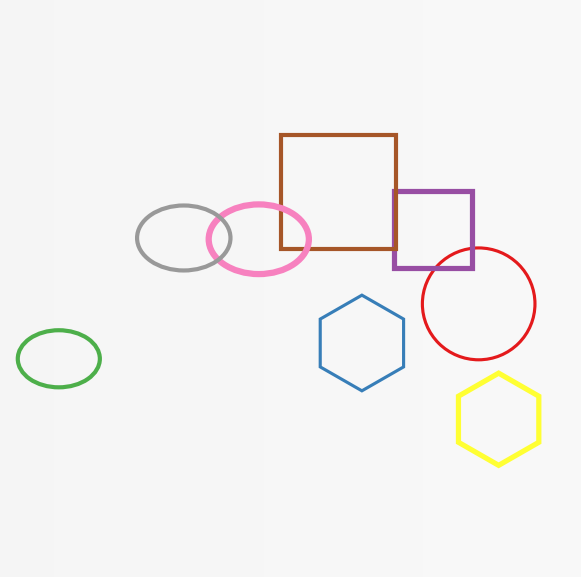[{"shape": "circle", "thickness": 1.5, "radius": 0.48, "center": [0.824, 0.473]}, {"shape": "hexagon", "thickness": 1.5, "radius": 0.41, "center": [0.623, 0.405]}, {"shape": "oval", "thickness": 2, "radius": 0.35, "center": [0.101, 0.378]}, {"shape": "square", "thickness": 2.5, "radius": 0.33, "center": [0.745, 0.601]}, {"shape": "hexagon", "thickness": 2.5, "radius": 0.4, "center": [0.858, 0.273]}, {"shape": "square", "thickness": 2, "radius": 0.49, "center": [0.582, 0.667]}, {"shape": "oval", "thickness": 3, "radius": 0.43, "center": [0.445, 0.585]}, {"shape": "oval", "thickness": 2, "radius": 0.4, "center": [0.316, 0.587]}]